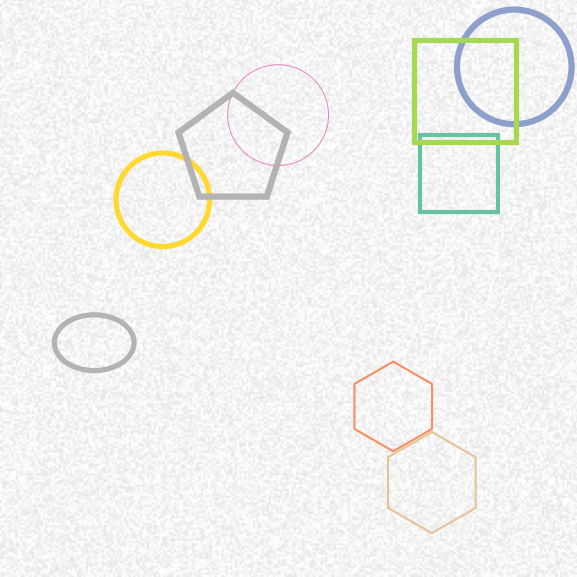[{"shape": "square", "thickness": 2, "radius": 0.34, "center": [0.795, 0.698]}, {"shape": "hexagon", "thickness": 1, "radius": 0.39, "center": [0.681, 0.295]}, {"shape": "circle", "thickness": 3, "radius": 0.5, "center": [0.891, 0.883]}, {"shape": "circle", "thickness": 0.5, "radius": 0.44, "center": [0.482, 0.8]}, {"shape": "square", "thickness": 2.5, "radius": 0.44, "center": [0.805, 0.842]}, {"shape": "circle", "thickness": 2.5, "radius": 0.41, "center": [0.282, 0.653]}, {"shape": "hexagon", "thickness": 1, "radius": 0.44, "center": [0.748, 0.164]}, {"shape": "pentagon", "thickness": 3, "radius": 0.5, "center": [0.404, 0.739]}, {"shape": "oval", "thickness": 2.5, "radius": 0.35, "center": [0.163, 0.406]}]